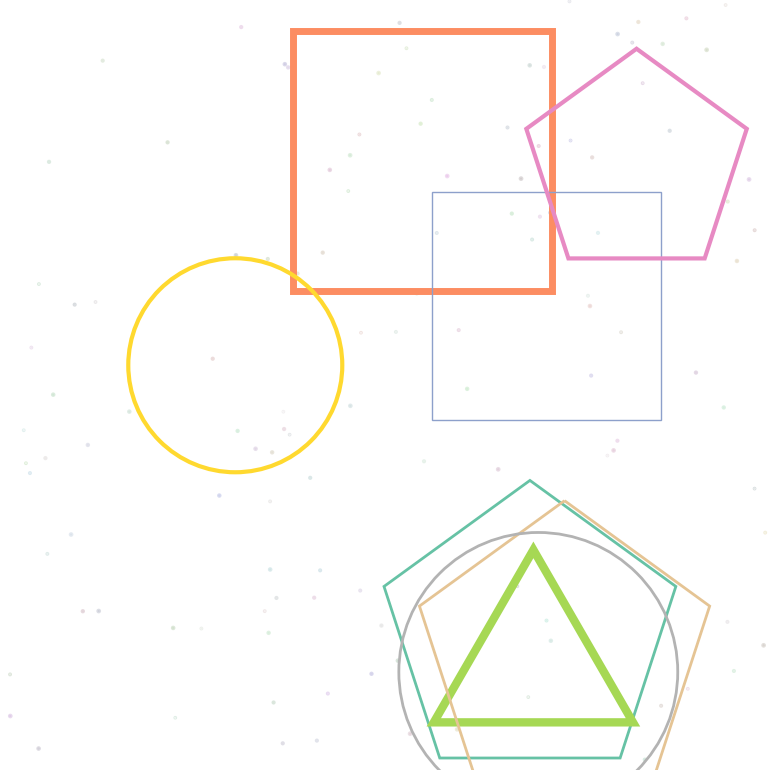[{"shape": "pentagon", "thickness": 1, "radius": 1.0, "center": [0.688, 0.177]}, {"shape": "square", "thickness": 2.5, "radius": 0.84, "center": [0.549, 0.791]}, {"shape": "square", "thickness": 0.5, "radius": 0.74, "center": [0.71, 0.603]}, {"shape": "pentagon", "thickness": 1.5, "radius": 0.75, "center": [0.827, 0.786]}, {"shape": "triangle", "thickness": 3, "radius": 0.75, "center": [0.693, 0.137]}, {"shape": "circle", "thickness": 1.5, "radius": 0.69, "center": [0.306, 0.526]}, {"shape": "pentagon", "thickness": 1, "radius": 0.99, "center": [0.733, 0.152]}, {"shape": "circle", "thickness": 1, "radius": 0.91, "center": [0.699, 0.127]}]